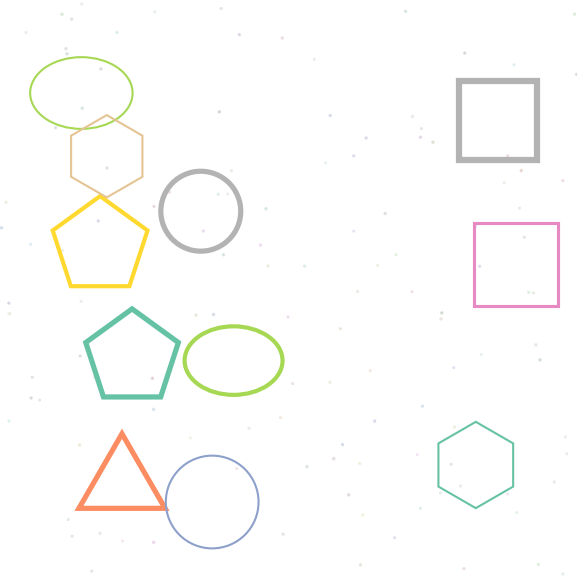[{"shape": "hexagon", "thickness": 1, "radius": 0.37, "center": [0.824, 0.194]}, {"shape": "pentagon", "thickness": 2.5, "radius": 0.42, "center": [0.229, 0.38]}, {"shape": "triangle", "thickness": 2.5, "radius": 0.43, "center": [0.211, 0.162]}, {"shape": "circle", "thickness": 1, "radius": 0.4, "center": [0.367, 0.13]}, {"shape": "square", "thickness": 1.5, "radius": 0.36, "center": [0.893, 0.542]}, {"shape": "oval", "thickness": 1, "radius": 0.44, "center": [0.141, 0.838]}, {"shape": "oval", "thickness": 2, "radius": 0.42, "center": [0.404, 0.375]}, {"shape": "pentagon", "thickness": 2, "radius": 0.43, "center": [0.173, 0.573]}, {"shape": "hexagon", "thickness": 1, "radius": 0.36, "center": [0.185, 0.729]}, {"shape": "square", "thickness": 3, "radius": 0.34, "center": [0.862, 0.79]}, {"shape": "circle", "thickness": 2.5, "radius": 0.35, "center": [0.348, 0.633]}]